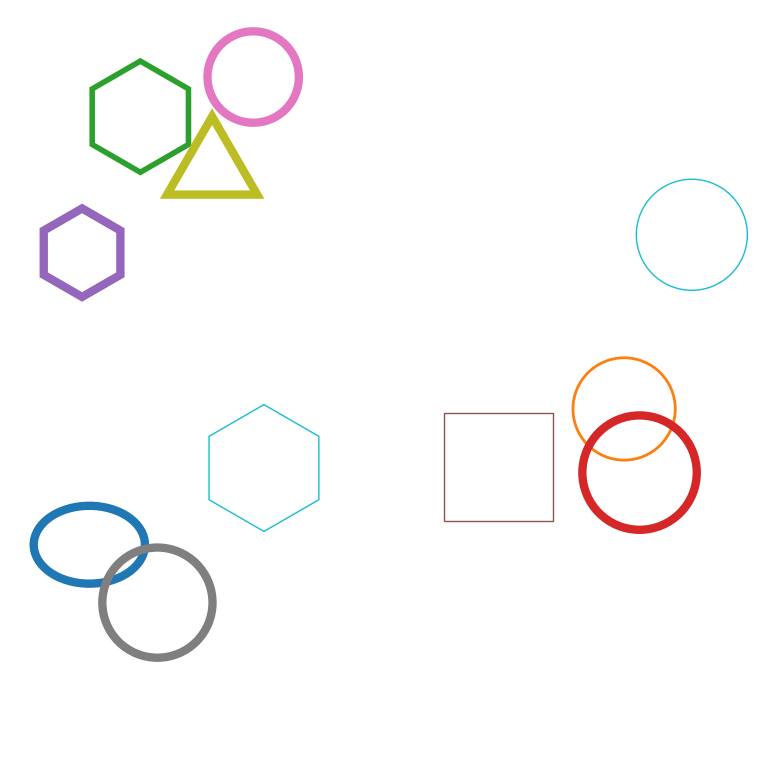[{"shape": "oval", "thickness": 3, "radius": 0.36, "center": [0.116, 0.293]}, {"shape": "circle", "thickness": 1, "radius": 0.33, "center": [0.811, 0.469]}, {"shape": "hexagon", "thickness": 2, "radius": 0.36, "center": [0.182, 0.848]}, {"shape": "circle", "thickness": 3, "radius": 0.37, "center": [0.831, 0.386]}, {"shape": "hexagon", "thickness": 3, "radius": 0.29, "center": [0.107, 0.672]}, {"shape": "square", "thickness": 0.5, "radius": 0.35, "center": [0.648, 0.394]}, {"shape": "circle", "thickness": 3, "radius": 0.3, "center": [0.329, 0.9]}, {"shape": "circle", "thickness": 3, "radius": 0.36, "center": [0.204, 0.217]}, {"shape": "triangle", "thickness": 3, "radius": 0.34, "center": [0.276, 0.781]}, {"shape": "circle", "thickness": 0.5, "radius": 0.36, "center": [0.898, 0.695]}, {"shape": "hexagon", "thickness": 0.5, "radius": 0.41, "center": [0.343, 0.392]}]